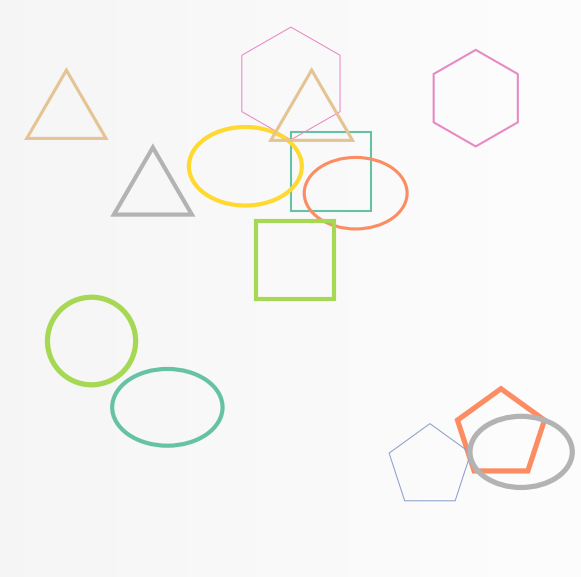[{"shape": "square", "thickness": 1, "radius": 0.34, "center": [0.569, 0.702]}, {"shape": "oval", "thickness": 2, "radius": 0.47, "center": [0.288, 0.294]}, {"shape": "pentagon", "thickness": 2.5, "radius": 0.39, "center": [0.862, 0.247]}, {"shape": "oval", "thickness": 1.5, "radius": 0.44, "center": [0.612, 0.665]}, {"shape": "pentagon", "thickness": 0.5, "radius": 0.37, "center": [0.74, 0.192]}, {"shape": "hexagon", "thickness": 1, "radius": 0.42, "center": [0.818, 0.829]}, {"shape": "hexagon", "thickness": 0.5, "radius": 0.49, "center": [0.501, 0.855]}, {"shape": "circle", "thickness": 2.5, "radius": 0.38, "center": [0.158, 0.409]}, {"shape": "square", "thickness": 2, "radius": 0.34, "center": [0.507, 0.549]}, {"shape": "oval", "thickness": 2, "radius": 0.49, "center": [0.422, 0.711]}, {"shape": "triangle", "thickness": 1.5, "radius": 0.41, "center": [0.536, 0.797]}, {"shape": "triangle", "thickness": 1.5, "radius": 0.39, "center": [0.114, 0.799]}, {"shape": "triangle", "thickness": 2, "radius": 0.39, "center": [0.263, 0.666]}, {"shape": "oval", "thickness": 2.5, "radius": 0.44, "center": [0.897, 0.217]}]